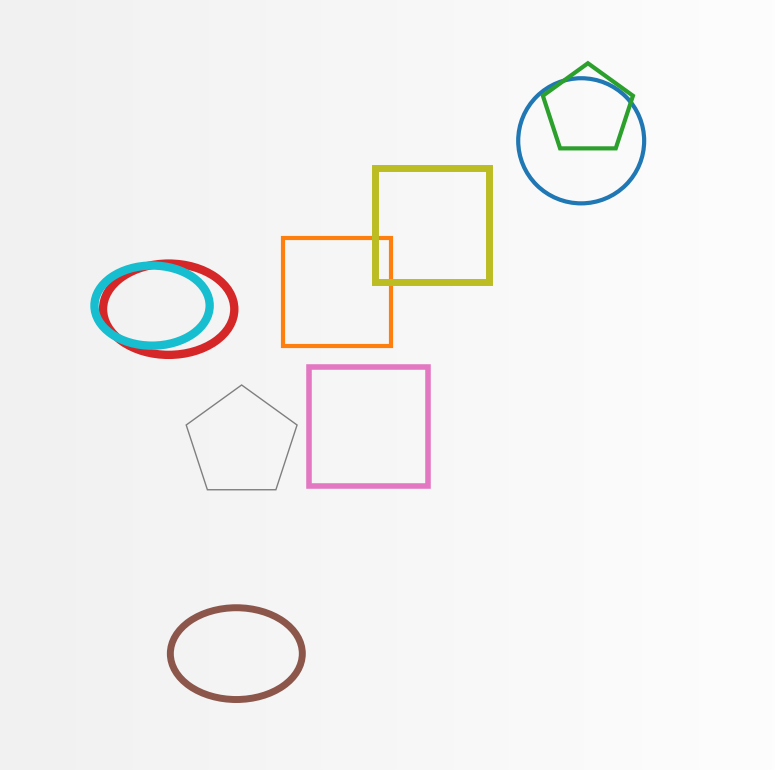[{"shape": "circle", "thickness": 1.5, "radius": 0.41, "center": [0.75, 0.817]}, {"shape": "square", "thickness": 1.5, "radius": 0.35, "center": [0.435, 0.62]}, {"shape": "pentagon", "thickness": 1.5, "radius": 0.31, "center": [0.759, 0.857]}, {"shape": "oval", "thickness": 3, "radius": 0.42, "center": [0.218, 0.598]}, {"shape": "oval", "thickness": 2.5, "radius": 0.43, "center": [0.305, 0.151]}, {"shape": "square", "thickness": 2, "radius": 0.39, "center": [0.475, 0.446]}, {"shape": "pentagon", "thickness": 0.5, "radius": 0.38, "center": [0.312, 0.425]}, {"shape": "square", "thickness": 2.5, "radius": 0.37, "center": [0.557, 0.707]}, {"shape": "oval", "thickness": 3, "radius": 0.37, "center": [0.196, 0.603]}]